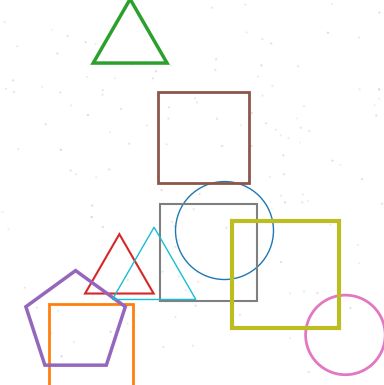[{"shape": "circle", "thickness": 1, "radius": 0.64, "center": [0.583, 0.401]}, {"shape": "square", "thickness": 2, "radius": 0.55, "center": [0.237, 0.102]}, {"shape": "triangle", "thickness": 2.5, "radius": 0.55, "center": [0.338, 0.892]}, {"shape": "triangle", "thickness": 1.5, "radius": 0.51, "center": [0.31, 0.289]}, {"shape": "pentagon", "thickness": 2.5, "radius": 0.68, "center": [0.196, 0.161]}, {"shape": "square", "thickness": 2, "radius": 0.59, "center": [0.528, 0.644]}, {"shape": "circle", "thickness": 2, "radius": 0.52, "center": [0.897, 0.13]}, {"shape": "square", "thickness": 1.5, "radius": 0.63, "center": [0.541, 0.344]}, {"shape": "square", "thickness": 3, "radius": 0.7, "center": [0.741, 0.288]}, {"shape": "triangle", "thickness": 1, "radius": 0.63, "center": [0.4, 0.285]}]